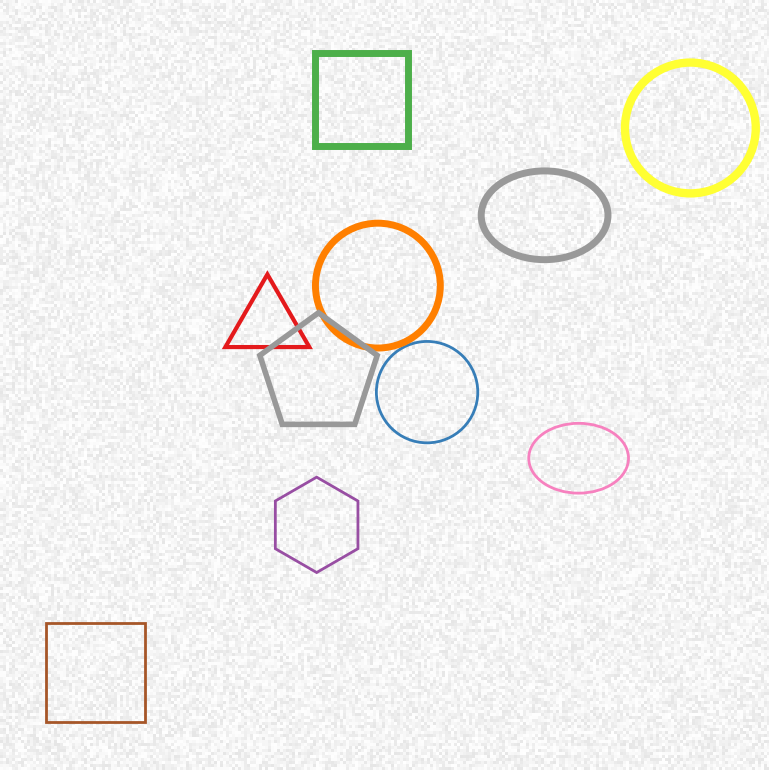[{"shape": "triangle", "thickness": 1.5, "radius": 0.31, "center": [0.347, 0.581]}, {"shape": "circle", "thickness": 1, "radius": 0.33, "center": [0.555, 0.491]}, {"shape": "square", "thickness": 2.5, "radius": 0.3, "center": [0.469, 0.871]}, {"shape": "hexagon", "thickness": 1, "radius": 0.31, "center": [0.411, 0.318]}, {"shape": "circle", "thickness": 2.5, "radius": 0.41, "center": [0.491, 0.629]}, {"shape": "circle", "thickness": 3, "radius": 0.42, "center": [0.897, 0.834]}, {"shape": "square", "thickness": 1, "radius": 0.32, "center": [0.124, 0.127]}, {"shape": "oval", "thickness": 1, "radius": 0.32, "center": [0.751, 0.405]}, {"shape": "pentagon", "thickness": 2, "radius": 0.4, "center": [0.414, 0.514]}, {"shape": "oval", "thickness": 2.5, "radius": 0.41, "center": [0.707, 0.72]}]